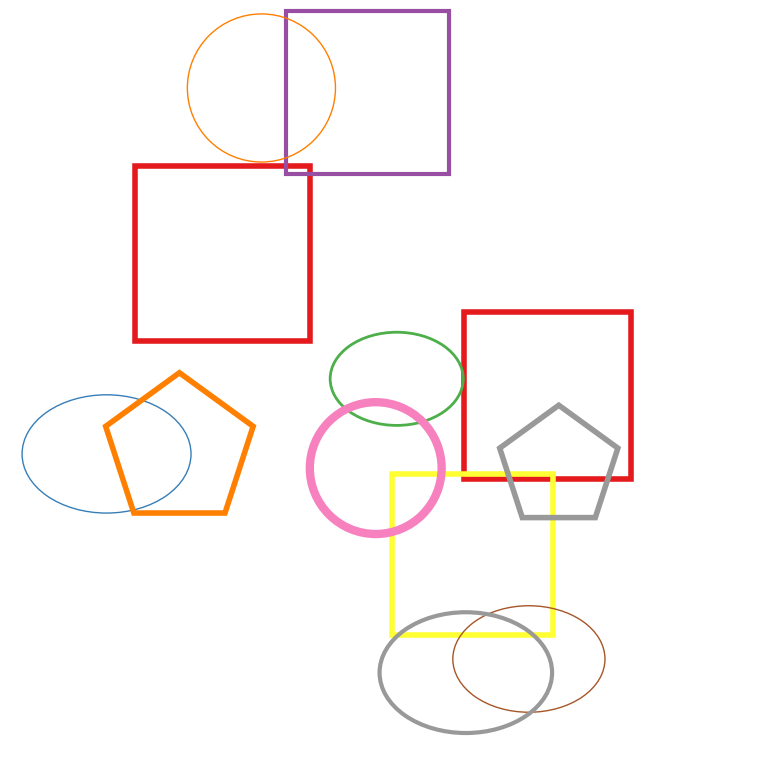[{"shape": "square", "thickness": 2, "radius": 0.57, "center": [0.289, 0.67]}, {"shape": "square", "thickness": 2, "radius": 0.54, "center": [0.711, 0.487]}, {"shape": "oval", "thickness": 0.5, "radius": 0.55, "center": [0.138, 0.41]}, {"shape": "oval", "thickness": 1, "radius": 0.43, "center": [0.515, 0.508]}, {"shape": "square", "thickness": 1.5, "radius": 0.53, "center": [0.478, 0.88]}, {"shape": "pentagon", "thickness": 2, "radius": 0.5, "center": [0.233, 0.415]}, {"shape": "circle", "thickness": 0.5, "radius": 0.48, "center": [0.339, 0.886]}, {"shape": "square", "thickness": 2, "radius": 0.52, "center": [0.613, 0.28]}, {"shape": "oval", "thickness": 0.5, "radius": 0.49, "center": [0.687, 0.144]}, {"shape": "circle", "thickness": 3, "radius": 0.43, "center": [0.488, 0.392]}, {"shape": "oval", "thickness": 1.5, "radius": 0.56, "center": [0.605, 0.126]}, {"shape": "pentagon", "thickness": 2, "radius": 0.4, "center": [0.726, 0.393]}]